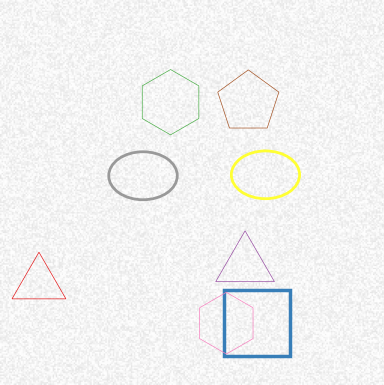[{"shape": "triangle", "thickness": 0.5, "radius": 0.4, "center": [0.101, 0.264]}, {"shape": "square", "thickness": 2.5, "radius": 0.43, "center": [0.668, 0.161]}, {"shape": "hexagon", "thickness": 0.5, "radius": 0.42, "center": [0.443, 0.735]}, {"shape": "triangle", "thickness": 0.5, "radius": 0.44, "center": [0.637, 0.312]}, {"shape": "oval", "thickness": 2, "radius": 0.44, "center": [0.69, 0.546]}, {"shape": "pentagon", "thickness": 0.5, "radius": 0.42, "center": [0.645, 0.735]}, {"shape": "hexagon", "thickness": 0.5, "radius": 0.4, "center": [0.588, 0.161]}, {"shape": "oval", "thickness": 2, "radius": 0.45, "center": [0.371, 0.543]}]